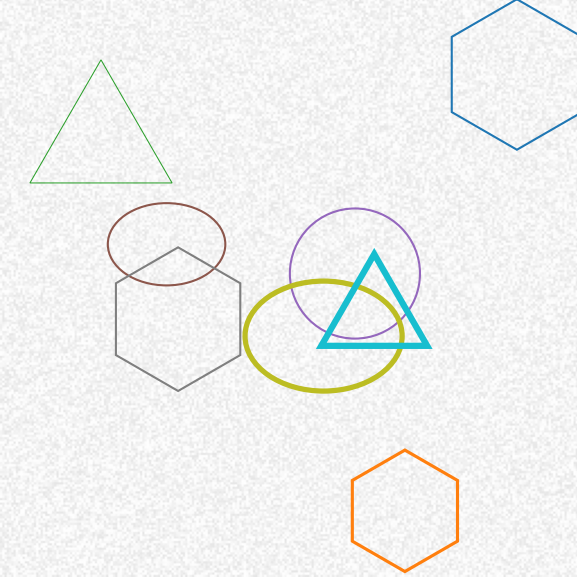[{"shape": "hexagon", "thickness": 1, "radius": 0.65, "center": [0.895, 0.87]}, {"shape": "hexagon", "thickness": 1.5, "radius": 0.53, "center": [0.701, 0.115]}, {"shape": "triangle", "thickness": 0.5, "radius": 0.71, "center": [0.175, 0.753]}, {"shape": "circle", "thickness": 1, "radius": 0.56, "center": [0.615, 0.525]}, {"shape": "oval", "thickness": 1, "radius": 0.51, "center": [0.288, 0.576]}, {"shape": "hexagon", "thickness": 1, "radius": 0.62, "center": [0.308, 0.446]}, {"shape": "oval", "thickness": 2.5, "radius": 0.68, "center": [0.56, 0.417]}, {"shape": "triangle", "thickness": 3, "radius": 0.53, "center": [0.648, 0.453]}]